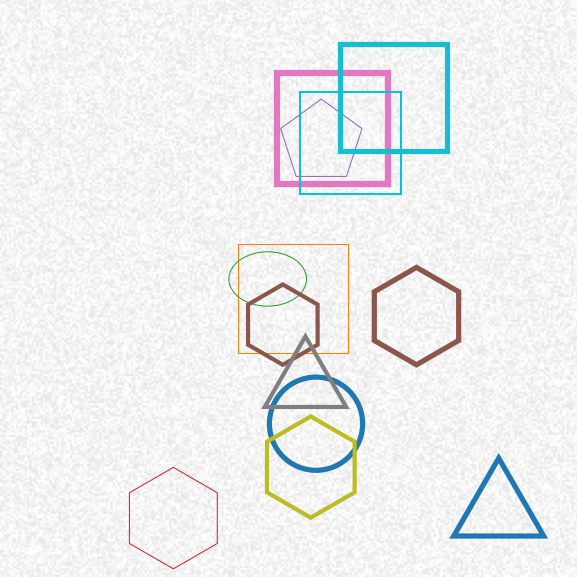[{"shape": "triangle", "thickness": 2.5, "radius": 0.45, "center": [0.864, 0.116]}, {"shape": "circle", "thickness": 2.5, "radius": 0.4, "center": [0.547, 0.265]}, {"shape": "square", "thickness": 0.5, "radius": 0.47, "center": [0.508, 0.482]}, {"shape": "oval", "thickness": 0.5, "radius": 0.34, "center": [0.464, 0.516]}, {"shape": "hexagon", "thickness": 0.5, "radius": 0.44, "center": [0.3, 0.102]}, {"shape": "pentagon", "thickness": 0.5, "radius": 0.37, "center": [0.556, 0.754]}, {"shape": "hexagon", "thickness": 2, "radius": 0.35, "center": [0.49, 0.437]}, {"shape": "hexagon", "thickness": 2.5, "radius": 0.42, "center": [0.721, 0.452]}, {"shape": "square", "thickness": 3, "radius": 0.48, "center": [0.576, 0.777]}, {"shape": "triangle", "thickness": 2, "radius": 0.41, "center": [0.529, 0.335]}, {"shape": "hexagon", "thickness": 2, "radius": 0.44, "center": [0.538, 0.19]}, {"shape": "square", "thickness": 1, "radius": 0.44, "center": [0.607, 0.752]}, {"shape": "square", "thickness": 2.5, "radius": 0.46, "center": [0.681, 0.831]}]